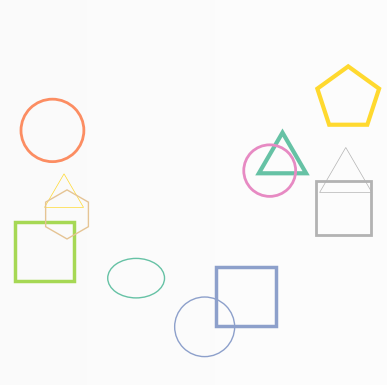[{"shape": "triangle", "thickness": 3, "radius": 0.35, "center": [0.729, 0.585]}, {"shape": "oval", "thickness": 1, "radius": 0.37, "center": [0.351, 0.278]}, {"shape": "circle", "thickness": 2, "radius": 0.41, "center": [0.135, 0.661]}, {"shape": "circle", "thickness": 1, "radius": 0.39, "center": [0.528, 0.151]}, {"shape": "square", "thickness": 2.5, "radius": 0.38, "center": [0.635, 0.23]}, {"shape": "circle", "thickness": 2, "radius": 0.33, "center": [0.696, 0.557]}, {"shape": "square", "thickness": 2.5, "radius": 0.38, "center": [0.115, 0.347]}, {"shape": "triangle", "thickness": 0.5, "radius": 0.29, "center": [0.165, 0.49]}, {"shape": "pentagon", "thickness": 3, "radius": 0.42, "center": [0.899, 0.744]}, {"shape": "hexagon", "thickness": 1, "radius": 0.32, "center": [0.173, 0.443]}, {"shape": "triangle", "thickness": 0.5, "radius": 0.39, "center": [0.892, 0.539]}, {"shape": "square", "thickness": 2, "radius": 0.35, "center": [0.886, 0.459]}]